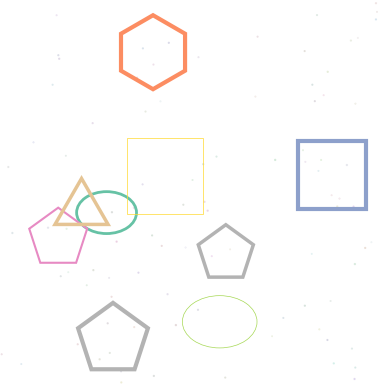[{"shape": "oval", "thickness": 2, "radius": 0.39, "center": [0.277, 0.448]}, {"shape": "hexagon", "thickness": 3, "radius": 0.48, "center": [0.397, 0.864]}, {"shape": "square", "thickness": 3, "radius": 0.44, "center": [0.862, 0.545]}, {"shape": "pentagon", "thickness": 1.5, "radius": 0.4, "center": [0.151, 0.381]}, {"shape": "oval", "thickness": 0.5, "radius": 0.48, "center": [0.571, 0.164]}, {"shape": "square", "thickness": 0.5, "radius": 0.49, "center": [0.429, 0.543]}, {"shape": "triangle", "thickness": 2.5, "radius": 0.4, "center": [0.212, 0.457]}, {"shape": "pentagon", "thickness": 3, "radius": 0.48, "center": [0.293, 0.118]}, {"shape": "pentagon", "thickness": 2.5, "radius": 0.38, "center": [0.587, 0.341]}]